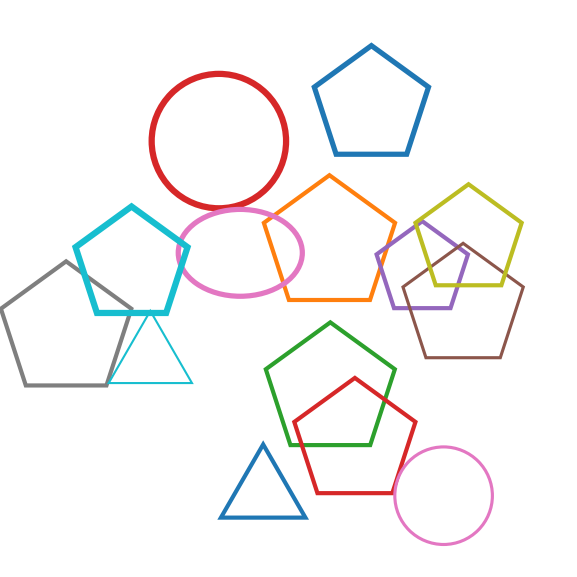[{"shape": "pentagon", "thickness": 2.5, "radius": 0.52, "center": [0.643, 0.816]}, {"shape": "triangle", "thickness": 2, "radius": 0.42, "center": [0.456, 0.145]}, {"shape": "pentagon", "thickness": 2, "radius": 0.6, "center": [0.57, 0.576]}, {"shape": "pentagon", "thickness": 2, "radius": 0.59, "center": [0.572, 0.323]}, {"shape": "pentagon", "thickness": 2, "radius": 0.55, "center": [0.615, 0.234]}, {"shape": "circle", "thickness": 3, "radius": 0.58, "center": [0.379, 0.755]}, {"shape": "pentagon", "thickness": 2, "radius": 0.42, "center": [0.731, 0.533]}, {"shape": "pentagon", "thickness": 1.5, "radius": 0.55, "center": [0.802, 0.468]}, {"shape": "oval", "thickness": 2.5, "radius": 0.54, "center": [0.416, 0.561]}, {"shape": "circle", "thickness": 1.5, "radius": 0.42, "center": [0.768, 0.141]}, {"shape": "pentagon", "thickness": 2, "radius": 0.59, "center": [0.115, 0.428]}, {"shape": "pentagon", "thickness": 2, "radius": 0.48, "center": [0.811, 0.583]}, {"shape": "triangle", "thickness": 1, "radius": 0.42, "center": [0.26, 0.377]}, {"shape": "pentagon", "thickness": 3, "radius": 0.51, "center": [0.228, 0.54]}]